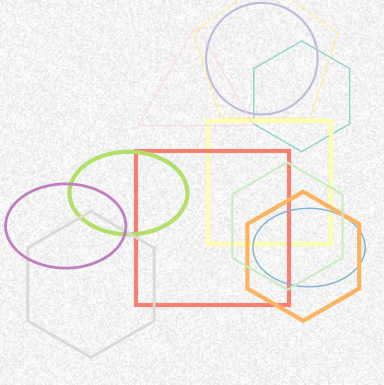[{"shape": "hexagon", "thickness": 1, "radius": 0.72, "center": [0.784, 0.75]}, {"shape": "square", "thickness": 3, "radius": 0.8, "center": [0.7, 0.526]}, {"shape": "circle", "thickness": 1.5, "radius": 0.72, "center": [0.68, 0.848]}, {"shape": "square", "thickness": 3, "radius": 0.99, "center": [0.552, 0.408]}, {"shape": "oval", "thickness": 1, "radius": 0.73, "center": [0.803, 0.357]}, {"shape": "hexagon", "thickness": 3, "radius": 0.84, "center": [0.788, 0.334]}, {"shape": "oval", "thickness": 3, "radius": 0.77, "center": [0.334, 0.499]}, {"shape": "triangle", "thickness": 0.5, "radius": 0.87, "center": [0.509, 0.761]}, {"shape": "hexagon", "thickness": 2, "radius": 0.95, "center": [0.236, 0.261]}, {"shape": "oval", "thickness": 2, "radius": 0.78, "center": [0.171, 0.413]}, {"shape": "hexagon", "thickness": 1.5, "radius": 0.83, "center": [0.747, 0.413]}, {"shape": "pentagon", "thickness": 0.5, "radius": 0.99, "center": [0.689, 0.853]}]